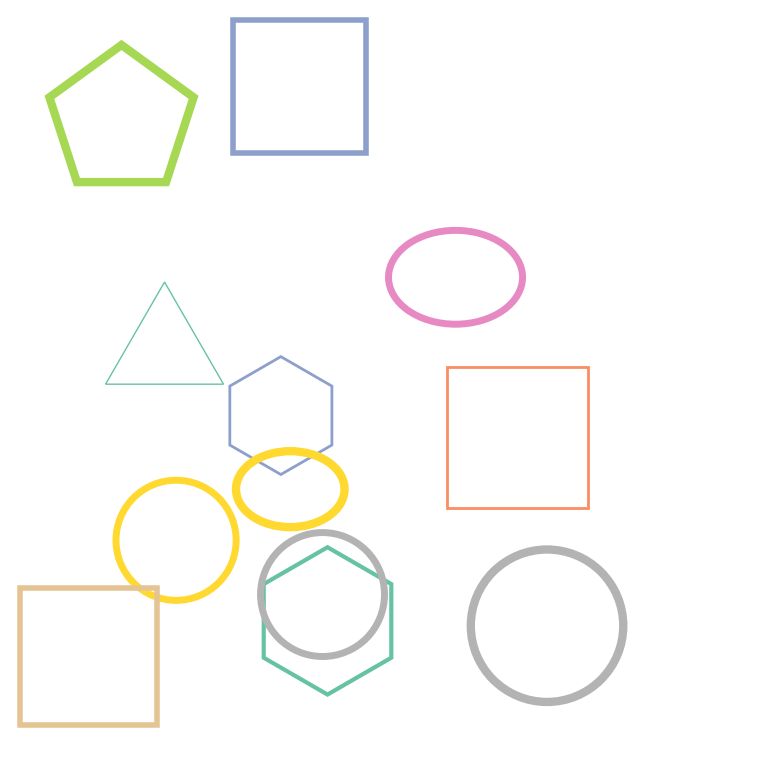[{"shape": "triangle", "thickness": 0.5, "radius": 0.44, "center": [0.214, 0.545]}, {"shape": "hexagon", "thickness": 1.5, "radius": 0.48, "center": [0.425, 0.194]}, {"shape": "square", "thickness": 1, "radius": 0.46, "center": [0.672, 0.431]}, {"shape": "square", "thickness": 2, "radius": 0.43, "center": [0.389, 0.888]}, {"shape": "hexagon", "thickness": 1, "radius": 0.38, "center": [0.365, 0.46]}, {"shape": "oval", "thickness": 2.5, "radius": 0.44, "center": [0.592, 0.64]}, {"shape": "pentagon", "thickness": 3, "radius": 0.49, "center": [0.158, 0.843]}, {"shape": "circle", "thickness": 2.5, "radius": 0.39, "center": [0.229, 0.298]}, {"shape": "oval", "thickness": 3, "radius": 0.35, "center": [0.377, 0.365]}, {"shape": "square", "thickness": 2, "radius": 0.44, "center": [0.114, 0.148]}, {"shape": "circle", "thickness": 2.5, "radius": 0.4, "center": [0.419, 0.228]}, {"shape": "circle", "thickness": 3, "radius": 0.5, "center": [0.71, 0.187]}]